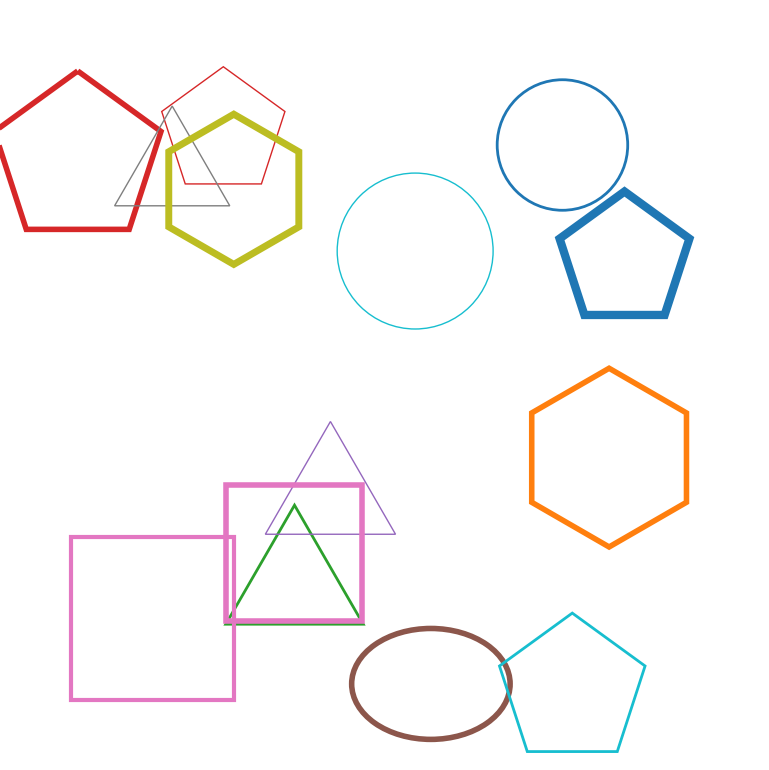[{"shape": "circle", "thickness": 1, "radius": 0.42, "center": [0.73, 0.812]}, {"shape": "pentagon", "thickness": 3, "radius": 0.44, "center": [0.811, 0.663]}, {"shape": "hexagon", "thickness": 2, "radius": 0.58, "center": [0.791, 0.406]}, {"shape": "triangle", "thickness": 1, "radius": 0.52, "center": [0.382, 0.241]}, {"shape": "pentagon", "thickness": 2, "radius": 0.57, "center": [0.101, 0.794]}, {"shape": "pentagon", "thickness": 0.5, "radius": 0.42, "center": [0.29, 0.829]}, {"shape": "triangle", "thickness": 0.5, "radius": 0.49, "center": [0.429, 0.355]}, {"shape": "oval", "thickness": 2, "radius": 0.51, "center": [0.56, 0.112]}, {"shape": "square", "thickness": 2, "radius": 0.44, "center": [0.382, 0.281]}, {"shape": "square", "thickness": 1.5, "radius": 0.53, "center": [0.198, 0.196]}, {"shape": "triangle", "thickness": 0.5, "radius": 0.43, "center": [0.224, 0.776]}, {"shape": "hexagon", "thickness": 2.5, "radius": 0.49, "center": [0.304, 0.754]}, {"shape": "circle", "thickness": 0.5, "radius": 0.51, "center": [0.539, 0.674]}, {"shape": "pentagon", "thickness": 1, "radius": 0.5, "center": [0.743, 0.104]}]